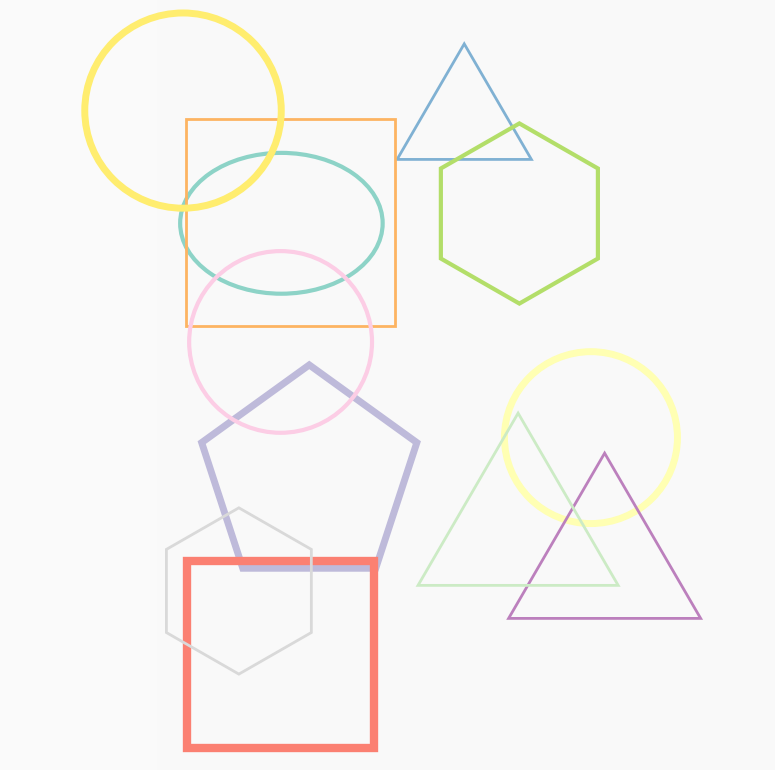[{"shape": "oval", "thickness": 1.5, "radius": 0.65, "center": [0.363, 0.71]}, {"shape": "circle", "thickness": 2.5, "radius": 0.56, "center": [0.763, 0.432]}, {"shape": "pentagon", "thickness": 2.5, "radius": 0.73, "center": [0.399, 0.38]}, {"shape": "square", "thickness": 3, "radius": 0.61, "center": [0.362, 0.15]}, {"shape": "triangle", "thickness": 1, "radius": 0.5, "center": [0.599, 0.843]}, {"shape": "square", "thickness": 1, "radius": 0.67, "center": [0.375, 0.711]}, {"shape": "hexagon", "thickness": 1.5, "radius": 0.58, "center": [0.67, 0.723]}, {"shape": "circle", "thickness": 1.5, "radius": 0.59, "center": [0.362, 0.556]}, {"shape": "hexagon", "thickness": 1, "radius": 0.54, "center": [0.308, 0.233]}, {"shape": "triangle", "thickness": 1, "radius": 0.72, "center": [0.78, 0.268]}, {"shape": "triangle", "thickness": 1, "radius": 0.75, "center": [0.669, 0.314]}, {"shape": "circle", "thickness": 2.5, "radius": 0.63, "center": [0.236, 0.856]}]